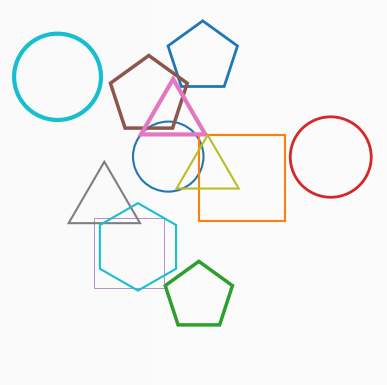[{"shape": "pentagon", "thickness": 2, "radius": 0.47, "center": [0.523, 0.852]}, {"shape": "circle", "thickness": 1.5, "radius": 0.45, "center": [0.434, 0.593]}, {"shape": "square", "thickness": 1.5, "radius": 0.55, "center": [0.625, 0.538]}, {"shape": "pentagon", "thickness": 2.5, "radius": 0.46, "center": [0.513, 0.23]}, {"shape": "circle", "thickness": 2, "radius": 0.52, "center": [0.854, 0.592]}, {"shape": "square", "thickness": 0.5, "radius": 0.46, "center": [0.333, 0.343]}, {"shape": "pentagon", "thickness": 2.5, "radius": 0.52, "center": [0.384, 0.752]}, {"shape": "triangle", "thickness": 3, "radius": 0.48, "center": [0.447, 0.699]}, {"shape": "triangle", "thickness": 1.5, "radius": 0.53, "center": [0.269, 0.474]}, {"shape": "triangle", "thickness": 1.5, "radius": 0.46, "center": [0.536, 0.557]}, {"shape": "circle", "thickness": 3, "radius": 0.56, "center": [0.149, 0.8]}, {"shape": "hexagon", "thickness": 1.5, "radius": 0.57, "center": [0.356, 0.359]}]